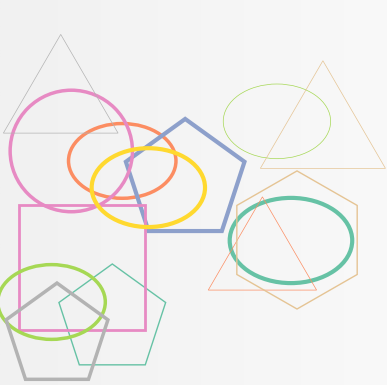[{"shape": "pentagon", "thickness": 1, "radius": 0.72, "center": [0.29, 0.17]}, {"shape": "oval", "thickness": 3, "radius": 0.79, "center": [0.751, 0.375]}, {"shape": "oval", "thickness": 2.5, "radius": 0.69, "center": [0.315, 0.582]}, {"shape": "triangle", "thickness": 0.5, "radius": 0.81, "center": [0.677, 0.327]}, {"shape": "pentagon", "thickness": 3, "radius": 0.8, "center": [0.478, 0.53]}, {"shape": "square", "thickness": 2, "radius": 0.81, "center": [0.212, 0.306]}, {"shape": "circle", "thickness": 2.5, "radius": 0.79, "center": [0.184, 0.608]}, {"shape": "oval", "thickness": 2.5, "radius": 0.69, "center": [0.133, 0.216]}, {"shape": "oval", "thickness": 0.5, "radius": 0.69, "center": [0.715, 0.685]}, {"shape": "oval", "thickness": 3, "radius": 0.73, "center": [0.383, 0.513]}, {"shape": "triangle", "thickness": 0.5, "radius": 0.93, "center": [0.833, 0.656]}, {"shape": "hexagon", "thickness": 1, "radius": 0.9, "center": [0.766, 0.377]}, {"shape": "pentagon", "thickness": 2.5, "radius": 0.69, "center": [0.147, 0.127]}, {"shape": "triangle", "thickness": 0.5, "radius": 0.85, "center": [0.157, 0.74]}]